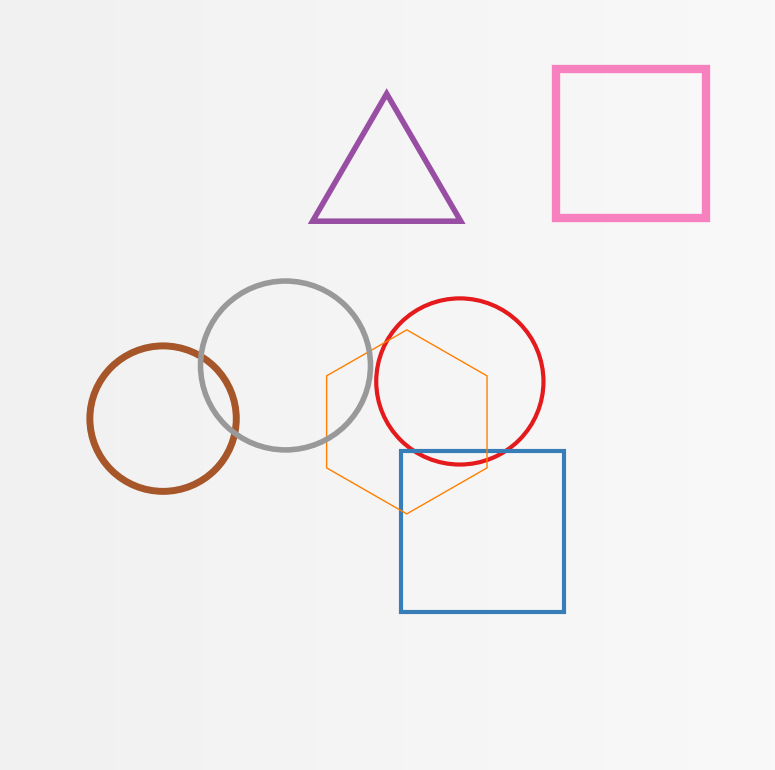[{"shape": "circle", "thickness": 1.5, "radius": 0.54, "center": [0.593, 0.505]}, {"shape": "square", "thickness": 1.5, "radius": 0.52, "center": [0.622, 0.31]}, {"shape": "triangle", "thickness": 2, "radius": 0.55, "center": [0.499, 0.768]}, {"shape": "hexagon", "thickness": 0.5, "radius": 0.6, "center": [0.525, 0.452]}, {"shape": "circle", "thickness": 2.5, "radius": 0.47, "center": [0.21, 0.456]}, {"shape": "square", "thickness": 3, "radius": 0.48, "center": [0.814, 0.814]}, {"shape": "circle", "thickness": 2, "radius": 0.55, "center": [0.368, 0.525]}]